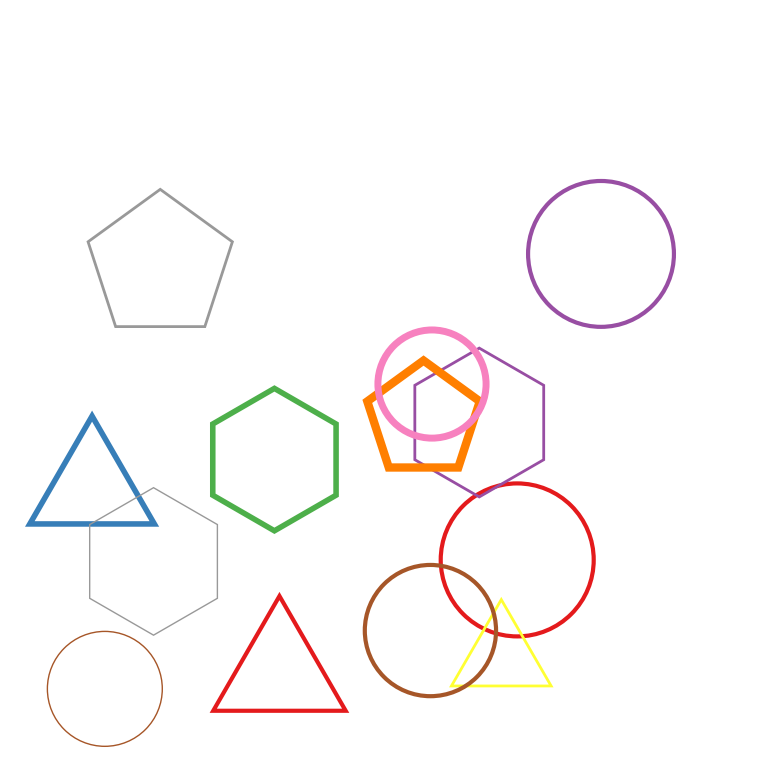[{"shape": "circle", "thickness": 1.5, "radius": 0.5, "center": [0.672, 0.273]}, {"shape": "triangle", "thickness": 1.5, "radius": 0.5, "center": [0.363, 0.127]}, {"shape": "triangle", "thickness": 2, "radius": 0.47, "center": [0.12, 0.366]}, {"shape": "hexagon", "thickness": 2, "radius": 0.46, "center": [0.356, 0.403]}, {"shape": "circle", "thickness": 1.5, "radius": 0.47, "center": [0.781, 0.67]}, {"shape": "hexagon", "thickness": 1, "radius": 0.48, "center": [0.622, 0.451]}, {"shape": "pentagon", "thickness": 3, "radius": 0.38, "center": [0.55, 0.455]}, {"shape": "triangle", "thickness": 1, "radius": 0.37, "center": [0.651, 0.147]}, {"shape": "circle", "thickness": 1.5, "radius": 0.43, "center": [0.559, 0.181]}, {"shape": "circle", "thickness": 0.5, "radius": 0.37, "center": [0.136, 0.105]}, {"shape": "circle", "thickness": 2.5, "radius": 0.35, "center": [0.561, 0.501]}, {"shape": "hexagon", "thickness": 0.5, "radius": 0.48, "center": [0.199, 0.271]}, {"shape": "pentagon", "thickness": 1, "radius": 0.49, "center": [0.208, 0.656]}]